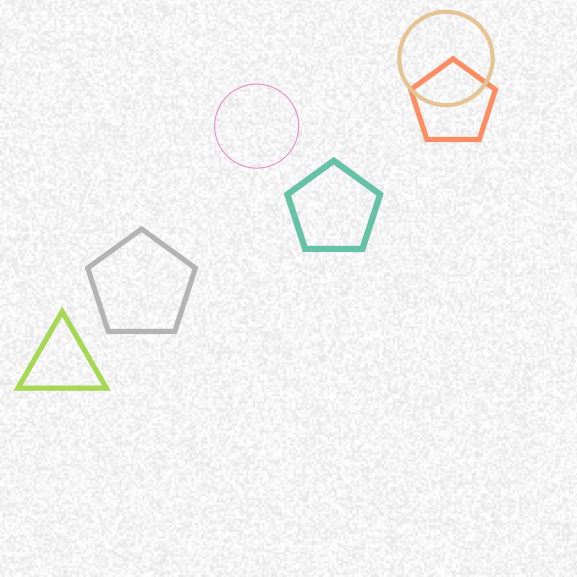[{"shape": "pentagon", "thickness": 3, "radius": 0.42, "center": [0.578, 0.636]}, {"shape": "pentagon", "thickness": 2.5, "radius": 0.39, "center": [0.785, 0.82]}, {"shape": "circle", "thickness": 0.5, "radius": 0.36, "center": [0.444, 0.781]}, {"shape": "triangle", "thickness": 2.5, "radius": 0.44, "center": [0.108, 0.371]}, {"shape": "circle", "thickness": 2, "radius": 0.4, "center": [0.772, 0.898]}, {"shape": "pentagon", "thickness": 2.5, "radius": 0.49, "center": [0.245, 0.505]}]